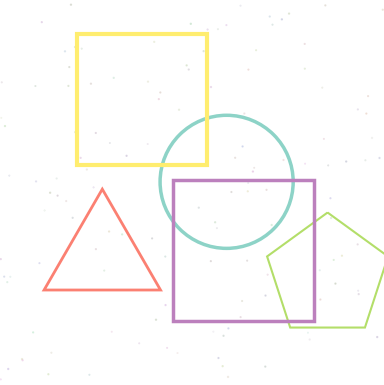[{"shape": "circle", "thickness": 2.5, "radius": 0.86, "center": [0.589, 0.528]}, {"shape": "triangle", "thickness": 2, "radius": 0.87, "center": [0.266, 0.334]}, {"shape": "pentagon", "thickness": 1.5, "radius": 0.83, "center": [0.851, 0.283]}, {"shape": "square", "thickness": 2.5, "radius": 0.91, "center": [0.633, 0.349]}, {"shape": "square", "thickness": 3, "radius": 0.85, "center": [0.369, 0.742]}]